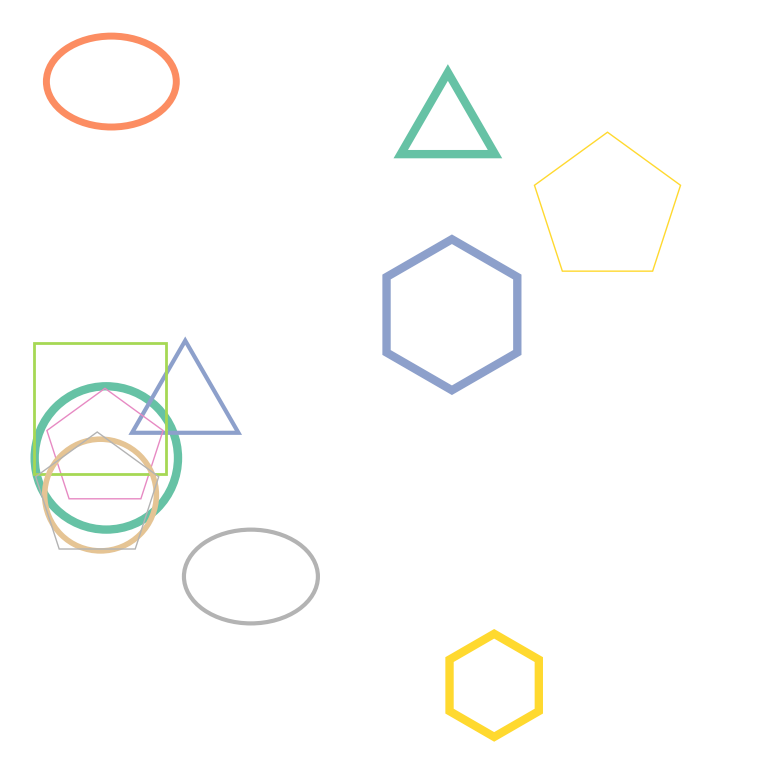[{"shape": "triangle", "thickness": 3, "radius": 0.35, "center": [0.582, 0.835]}, {"shape": "circle", "thickness": 3, "radius": 0.47, "center": [0.138, 0.405]}, {"shape": "oval", "thickness": 2.5, "radius": 0.42, "center": [0.145, 0.894]}, {"shape": "hexagon", "thickness": 3, "radius": 0.49, "center": [0.587, 0.591]}, {"shape": "triangle", "thickness": 1.5, "radius": 0.4, "center": [0.241, 0.478]}, {"shape": "pentagon", "thickness": 0.5, "radius": 0.4, "center": [0.136, 0.416]}, {"shape": "square", "thickness": 1, "radius": 0.43, "center": [0.13, 0.469]}, {"shape": "pentagon", "thickness": 0.5, "radius": 0.5, "center": [0.789, 0.729]}, {"shape": "hexagon", "thickness": 3, "radius": 0.33, "center": [0.642, 0.11]}, {"shape": "circle", "thickness": 2, "radius": 0.36, "center": [0.131, 0.357]}, {"shape": "oval", "thickness": 1.5, "radius": 0.43, "center": [0.326, 0.251]}, {"shape": "pentagon", "thickness": 0.5, "radius": 0.42, "center": [0.126, 0.355]}]